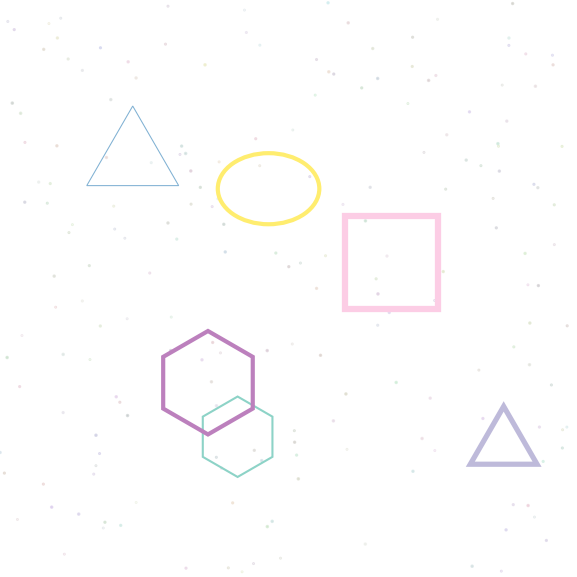[{"shape": "hexagon", "thickness": 1, "radius": 0.35, "center": [0.411, 0.243]}, {"shape": "triangle", "thickness": 2.5, "radius": 0.33, "center": [0.872, 0.229]}, {"shape": "triangle", "thickness": 0.5, "radius": 0.46, "center": [0.23, 0.724]}, {"shape": "square", "thickness": 3, "radius": 0.4, "center": [0.678, 0.544]}, {"shape": "hexagon", "thickness": 2, "radius": 0.45, "center": [0.36, 0.336]}, {"shape": "oval", "thickness": 2, "radius": 0.44, "center": [0.465, 0.672]}]